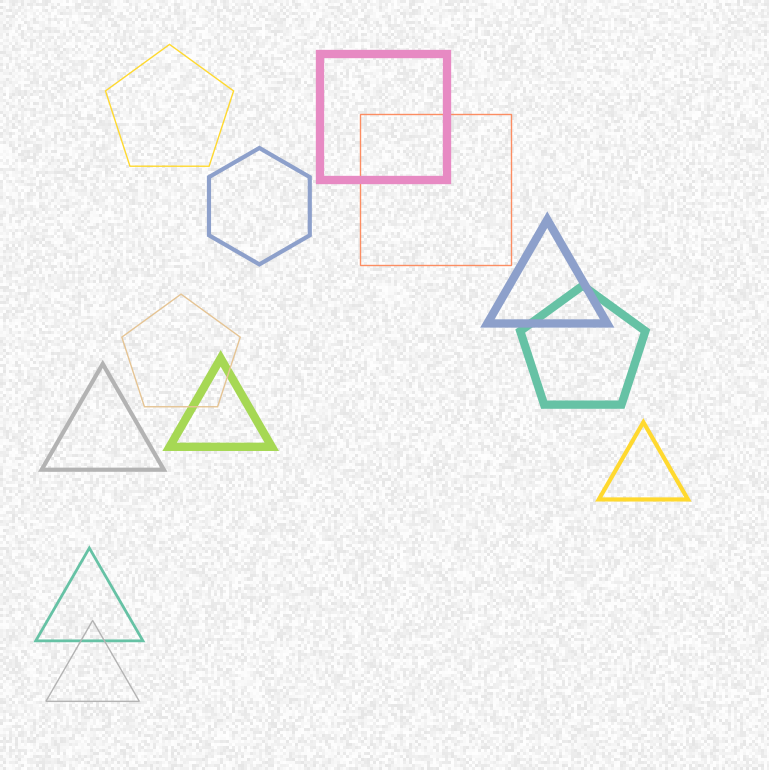[{"shape": "pentagon", "thickness": 3, "radius": 0.43, "center": [0.757, 0.544]}, {"shape": "triangle", "thickness": 1, "radius": 0.4, "center": [0.116, 0.208]}, {"shape": "square", "thickness": 0.5, "radius": 0.49, "center": [0.566, 0.754]}, {"shape": "triangle", "thickness": 3, "radius": 0.45, "center": [0.711, 0.625]}, {"shape": "hexagon", "thickness": 1.5, "radius": 0.38, "center": [0.337, 0.732]}, {"shape": "square", "thickness": 3, "radius": 0.41, "center": [0.498, 0.848]}, {"shape": "triangle", "thickness": 3, "radius": 0.38, "center": [0.287, 0.458]}, {"shape": "triangle", "thickness": 1.5, "radius": 0.33, "center": [0.836, 0.385]}, {"shape": "pentagon", "thickness": 0.5, "radius": 0.44, "center": [0.22, 0.855]}, {"shape": "pentagon", "thickness": 0.5, "radius": 0.4, "center": [0.235, 0.537]}, {"shape": "triangle", "thickness": 1.5, "radius": 0.46, "center": [0.133, 0.436]}, {"shape": "triangle", "thickness": 0.5, "radius": 0.35, "center": [0.12, 0.124]}]